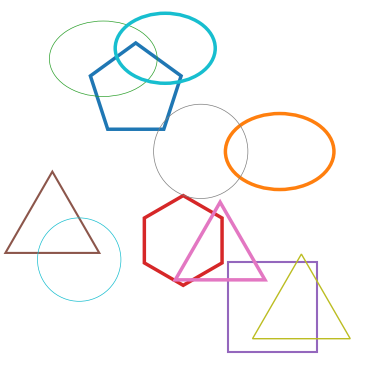[{"shape": "pentagon", "thickness": 2.5, "radius": 0.62, "center": [0.353, 0.765]}, {"shape": "oval", "thickness": 2.5, "radius": 0.7, "center": [0.726, 0.606]}, {"shape": "oval", "thickness": 0.5, "radius": 0.7, "center": [0.268, 0.847]}, {"shape": "hexagon", "thickness": 2.5, "radius": 0.58, "center": [0.476, 0.375]}, {"shape": "square", "thickness": 1.5, "radius": 0.58, "center": [0.708, 0.202]}, {"shape": "triangle", "thickness": 1.5, "radius": 0.7, "center": [0.136, 0.413]}, {"shape": "triangle", "thickness": 2.5, "radius": 0.67, "center": [0.572, 0.34]}, {"shape": "circle", "thickness": 0.5, "radius": 0.61, "center": [0.521, 0.607]}, {"shape": "triangle", "thickness": 1, "radius": 0.73, "center": [0.783, 0.194]}, {"shape": "circle", "thickness": 0.5, "radius": 0.54, "center": [0.206, 0.326]}, {"shape": "oval", "thickness": 2.5, "radius": 0.65, "center": [0.429, 0.875]}]